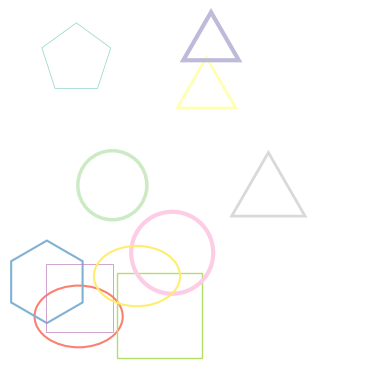[{"shape": "pentagon", "thickness": 0.5, "radius": 0.47, "center": [0.198, 0.847]}, {"shape": "triangle", "thickness": 2, "radius": 0.44, "center": [0.536, 0.763]}, {"shape": "triangle", "thickness": 3, "radius": 0.42, "center": [0.548, 0.885]}, {"shape": "oval", "thickness": 1.5, "radius": 0.57, "center": [0.204, 0.178]}, {"shape": "hexagon", "thickness": 1.5, "radius": 0.54, "center": [0.122, 0.268]}, {"shape": "square", "thickness": 1, "radius": 0.55, "center": [0.415, 0.181]}, {"shape": "circle", "thickness": 3, "radius": 0.53, "center": [0.447, 0.343]}, {"shape": "triangle", "thickness": 2, "radius": 0.55, "center": [0.697, 0.494]}, {"shape": "square", "thickness": 0.5, "radius": 0.44, "center": [0.206, 0.226]}, {"shape": "circle", "thickness": 2.5, "radius": 0.45, "center": [0.292, 0.519]}, {"shape": "oval", "thickness": 1.5, "radius": 0.56, "center": [0.356, 0.283]}]